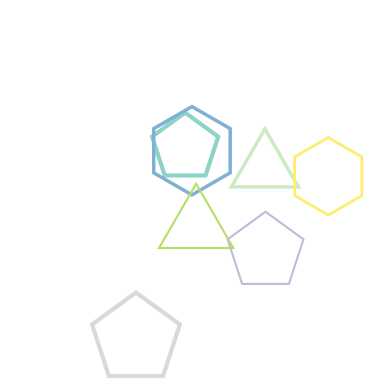[{"shape": "pentagon", "thickness": 3, "radius": 0.45, "center": [0.481, 0.617]}, {"shape": "pentagon", "thickness": 1.5, "radius": 0.52, "center": [0.69, 0.346]}, {"shape": "hexagon", "thickness": 2.5, "radius": 0.57, "center": [0.499, 0.608]}, {"shape": "triangle", "thickness": 1.5, "radius": 0.56, "center": [0.51, 0.412]}, {"shape": "pentagon", "thickness": 3, "radius": 0.6, "center": [0.353, 0.12]}, {"shape": "triangle", "thickness": 2.5, "radius": 0.5, "center": [0.688, 0.565]}, {"shape": "hexagon", "thickness": 2, "radius": 0.5, "center": [0.853, 0.542]}]